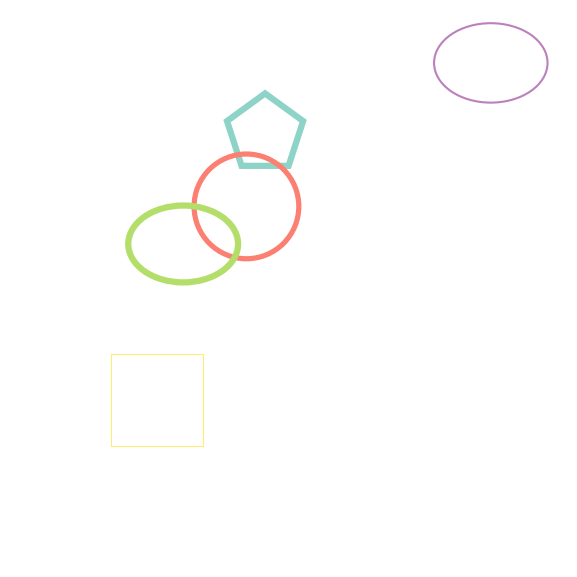[{"shape": "pentagon", "thickness": 3, "radius": 0.35, "center": [0.459, 0.768]}, {"shape": "circle", "thickness": 2.5, "radius": 0.45, "center": [0.427, 0.642]}, {"shape": "oval", "thickness": 3, "radius": 0.48, "center": [0.317, 0.577]}, {"shape": "oval", "thickness": 1, "radius": 0.49, "center": [0.85, 0.89]}, {"shape": "square", "thickness": 0.5, "radius": 0.4, "center": [0.272, 0.307]}]